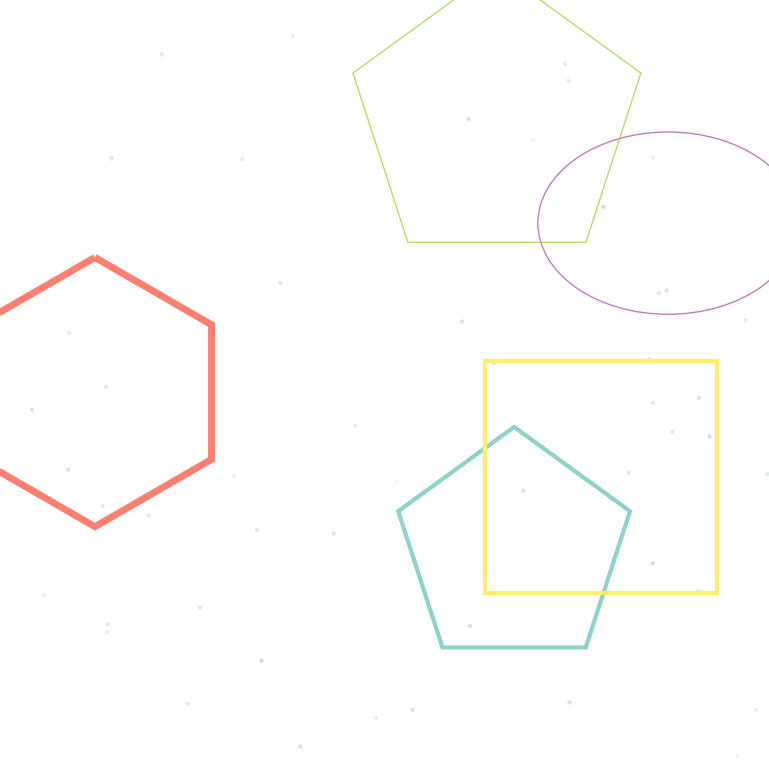[{"shape": "pentagon", "thickness": 1.5, "radius": 0.79, "center": [0.668, 0.287]}, {"shape": "hexagon", "thickness": 2.5, "radius": 0.87, "center": [0.123, 0.491]}, {"shape": "pentagon", "thickness": 0.5, "radius": 0.98, "center": [0.645, 0.844]}, {"shape": "oval", "thickness": 0.5, "radius": 0.85, "center": [0.868, 0.71]}, {"shape": "square", "thickness": 1.5, "radius": 0.75, "center": [0.781, 0.381]}]